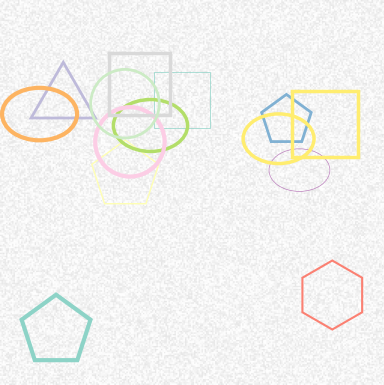[{"shape": "pentagon", "thickness": 3, "radius": 0.47, "center": [0.146, 0.141]}, {"shape": "square", "thickness": 0.5, "radius": 0.36, "center": [0.472, 0.741]}, {"shape": "pentagon", "thickness": 1, "radius": 0.46, "center": [0.325, 0.545]}, {"shape": "triangle", "thickness": 2, "radius": 0.48, "center": [0.164, 0.742]}, {"shape": "hexagon", "thickness": 1.5, "radius": 0.45, "center": [0.863, 0.234]}, {"shape": "pentagon", "thickness": 2, "radius": 0.34, "center": [0.744, 0.687]}, {"shape": "oval", "thickness": 3, "radius": 0.49, "center": [0.103, 0.704]}, {"shape": "oval", "thickness": 2.5, "radius": 0.48, "center": [0.391, 0.674]}, {"shape": "circle", "thickness": 3, "radius": 0.45, "center": [0.337, 0.632]}, {"shape": "square", "thickness": 2.5, "radius": 0.4, "center": [0.362, 0.783]}, {"shape": "oval", "thickness": 0.5, "radius": 0.4, "center": [0.778, 0.558]}, {"shape": "circle", "thickness": 2, "radius": 0.45, "center": [0.325, 0.731]}, {"shape": "oval", "thickness": 2.5, "radius": 0.46, "center": [0.724, 0.64]}, {"shape": "square", "thickness": 2.5, "radius": 0.43, "center": [0.845, 0.677]}]